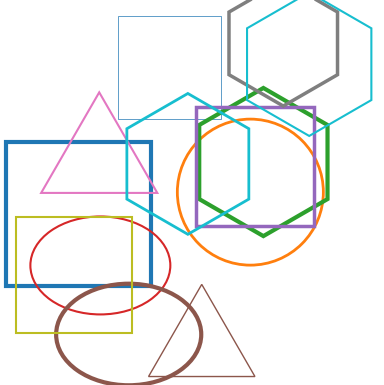[{"shape": "square", "thickness": 0.5, "radius": 0.67, "center": [0.441, 0.825]}, {"shape": "square", "thickness": 3, "radius": 0.94, "center": [0.204, 0.444]}, {"shape": "circle", "thickness": 2, "radius": 0.95, "center": [0.65, 0.501]}, {"shape": "hexagon", "thickness": 3, "radius": 0.96, "center": [0.684, 0.579]}, {"shape": "oval", "thickness": 1.5, "radius": 0.91, "center": [0.261, 0.311]}, {"shape": "square", "thickness": 2.5, "radius": 0.77, "center": [0.663, 0.567]}, {"shape": "triangle", "thickness": 1, "radius": 0.8, "center": [0.524, 0.102]}, {"shape": "oval", "thickness": 3, "radius": 0.94, "center": [0.334, 0.131]}, {"shape": "triangle", "thickness": 1.5, "radius": 0.87, "center": [0.258, 0.586]}, {"shape": "hexagon", "thickness": 2.5, "radius": 0.81, "center": [0.736, 0.887]}, {"shape": "square", "thickness": 1.5, "radius": 0.75, "center": [0.193, 0.287]}, {"shape": "hexagon", "thickness": 1.5, "radius": 0.93, "center": [0.803, 0.833]}, {"shape": "hexagon", "thickness": 2, "radius": 0.91, "center": [0.488, 0.574]}]